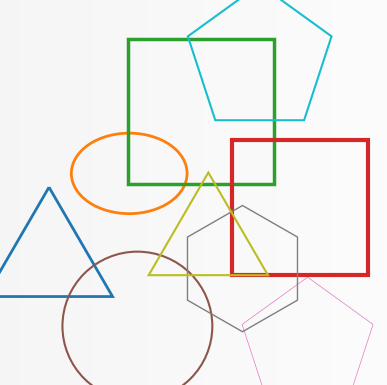[{"shape": "triangle", "thickness": 2, "radius": 0.95, "center": [0.126, 0.324]}, {"shape": "oval", "thickness": 2, "radius": 0.75, "center": [0.333, 0.55]}, {"shape": "square", "thickness": 2.5, "radius": 0.94, "center": [0.518, 0.71]}, {"shape": "square", "thickness": 3, "radius": 0.88, "center": [0.773, 0.46]}, {"shape": "circle", "thickness": 1.5, "radius": 0.97, "center": [0.355, 0.153]}, {"shape": "pentagon", "thickness": 0.5, "radius": 0.89, "center": [0.794, 0.102]}, {"shape": "hexagon", "thickness": 1, "radius": 0.82, "center": [0.626, 0.302]}, {"shape": "triangle", "thickness": 1.5, "radius": 0.89, "center": [0.538, 0.374]}, {"shape": "pentagon", "thickness": 1.5, "radius": 0.97, "center": [0.67, 0.845]}]